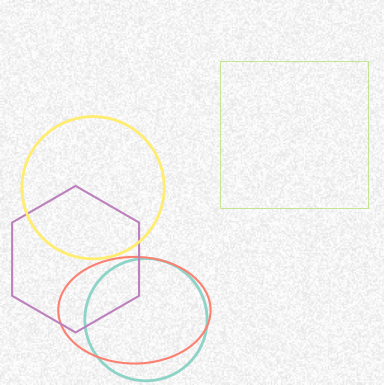[{"shape": "circle", "thickness": 2, "radius": 0.79, "center": [0.379, 0.17]}, {"shape": "oval", "thickness": 1.5, "radius": 0.99, "center": [0.349, 0.194]}, {"shape": "square", "thickness": 0.5, "radius": 0.96, "center": [0.764, 0.651]}, {"shape": "hexagon", "thickness": 1.5, "radius": 0.95, "center": [0.196, 0.327]}, {"shape": "circle", "thickness": 2, "radius": 0.92, "center": [0.242, 0.512]}]